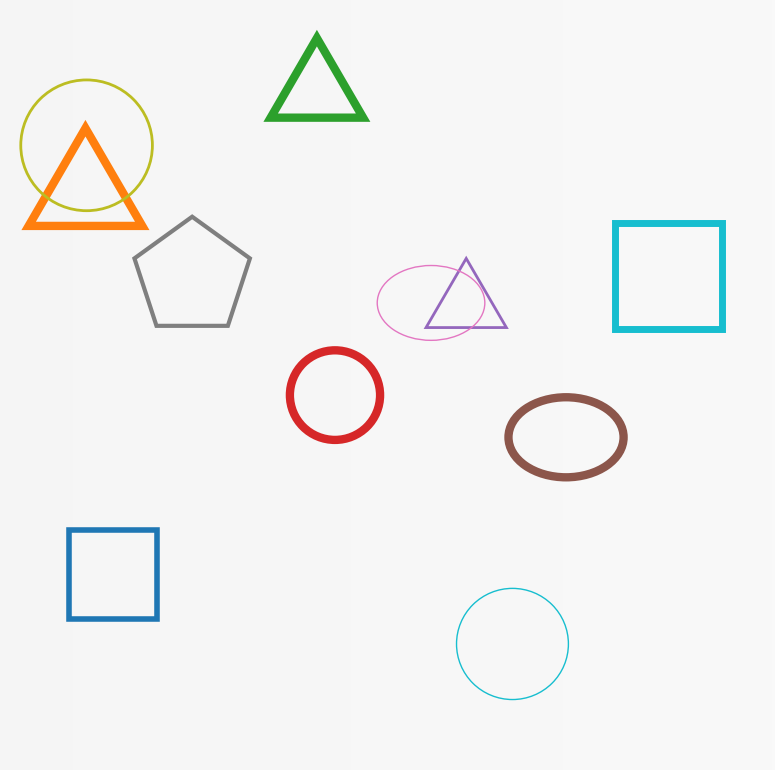[{"shape": "square", "thickness": 2, "radius": 0.29, "center": [0.146, 0.254]}, {"shape": "triangle", "thickness": 3, "radius": 0.42, "center": [0.11, 0.749]}, {"shape": "triangle", "thickness": 3, "radius": 0.34, "center": [0.409, 0.882]}, {"shape": "circle", "thickness": 3, "radius": 0.29, "center": [0.432, 0.487]}, {"shape": "triangle", "thickness": 1, "radius": 0.3, "center": [0.602, 0.605]}, {"shape": "oval", "thickness": 3, "radius": 0.37, "center": [0.73, 0.432]}, {"shape": "oval", "thickness": 0.5, "radius": 0.35, "center": [0.556, 0.607]}, {"shape": "pentagon", "thickness": 1.5, "radius": 0.39, "center": [0.248, 0.64]}, {"shape": "circle", "thickness": 1, "radius": 0.42, "center": [0.112, 0.811]}, {"shape": "circle", "thickness": 0.5, "radius": 0.36, "center": [0.661, 0.164]}, {"shape": "square", "thickness": 2.5, "radius": 0.35, "center": [0.862, 0.642]}]